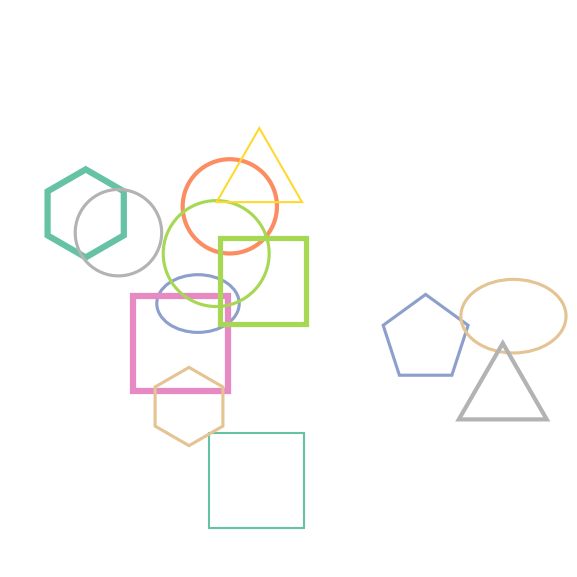[{"shape": "square", "thickness": 1, "radius": 0.41, "center": [0.445, 0.167]}, {"shape": "hexagon", "thickness": 3, "radius": 0.38, "center": [0.148, 0.63]}, {"shape": "circle", "thickness": 2, "radius": 0.41, "center": [0.398, 0.642]}, {"shape": "pentagon", "thickness": 1.5, "radius": 0.39, "center": [0.737, 0.412]}, {"shape": "oval", "thickness": 1.5, "radius": 0.36, "center": [0.343, 0.474]}, {"shape": "square", "thickness": 3, "radius": 0.41, "center": [0.312, 0.404]}, {"shape": "circle", "thickness": 1.5, "radius": 0.46, "center": [0.374, 0.56]}, {"shape": "square", "thickness": 2.5, "radius": 0.38, "center": [0.456, 0.512]}, {"shape": "triangle", "thickness": 1, "radius": 0.43, "center": [0.449, 0.692]}, {"shape": "oval", "thickness": 1.5, "radius": 0.46, "center": [0.889, 0.452]}, {"shape": "hexagon", "thickness": 1.5, "radius": 0.34, "center": [0.327, 0.295]}, {"shape": "circle", "thickness": 1.5, "radius": 0.37, "center": [0.205, 0.596]}, {"shape": "triangle", "thickness": 2, "radius": 0.44, "center": [0.871, 0.317]}]